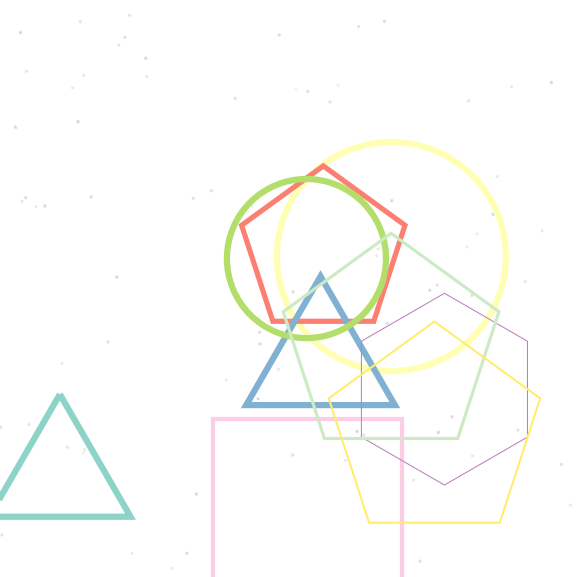[{"shape": "triangle", "thickness": 3, "radius": 0.71, "center": [0.104, 0.175]}, {"shape": "circle", "thickness": 3, "radius": 0.99, "center": [0.678, 0.555]}, {"shape": "pentagon", "thickness": 2.5, "radius": 0.74, "center": [0.56, 0.563]}, {"shape": "triangle", "thickness": 3, "radius": 0.74, "center": [0.555, 0.372]}, {"shape": "circle", "thickness": 3, "radius": 0.69, "center": [0.531, 0.551]}, {"shape": "square", "thickness": 2, "radius": 0.82, "center": [0.532, 0.11]}, {"shape": "hexagon", "thickness": 0.5, "radius": 0.83, "center": [0.77, 0.325]}, {"shape": "pentagon", "thickness": 1.5, "radius": 0.98, "center": [0.677, 0.399]}, {"shape": "pentagon", "thickness": 1, "radius": 0.96, "center": [0.752, 0.25]}]